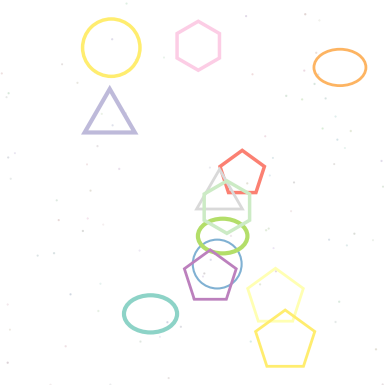[{"shape": "oval", "thickness": 3, "radius": 0.34, "center": [0.391, 0.185]}, {"shape": "pentagon", "thickness": 2, "radius": 0.38, "center": [0.716, 0.227]}, {"shape": "triangle", "thickness": 3, "radius": 0.38, "center": [0.285, 0.694]}, {"shape": "pentagon", "thickness": 2.5, "radius": 0.3, "center": [0.629, 0.549]}, {"shape": "circle", "thickness": 1.5, "radius": 0.32, "center": [0.564, 0.314]}, {"shape": "oval", "thickness": 2, "radius": 0.34, "center": [0.883, 0.825]}, {"shape": "oval", "thickness": 3, "radius": 0.32, "center": [0.578, 0.387]}, {"shape": "hexagon", "thickness": 2.5, "radius": 0.32, "center": [0.515, 0.881]}, {"shape": "triangle", "thickness": 2, "radius": 0.34, "center": [0.57, 0.491]}, {"shape": "pentagon", "thickness": 2, "radius": 0.35, "center": [0.546, 0.28]}, {"shape": "hexagon", "thickness": 2.5, "radius": 0.34, "center": [0.589, 0.462]}, {"shape": "circle", "thickness": 2.5, "radius": 0.37, "center": [0.289, 0.876]}, {"shape": "pentagon", "thickness": 2, "radius": 0.4, "center": [0.741, 0.114]}]